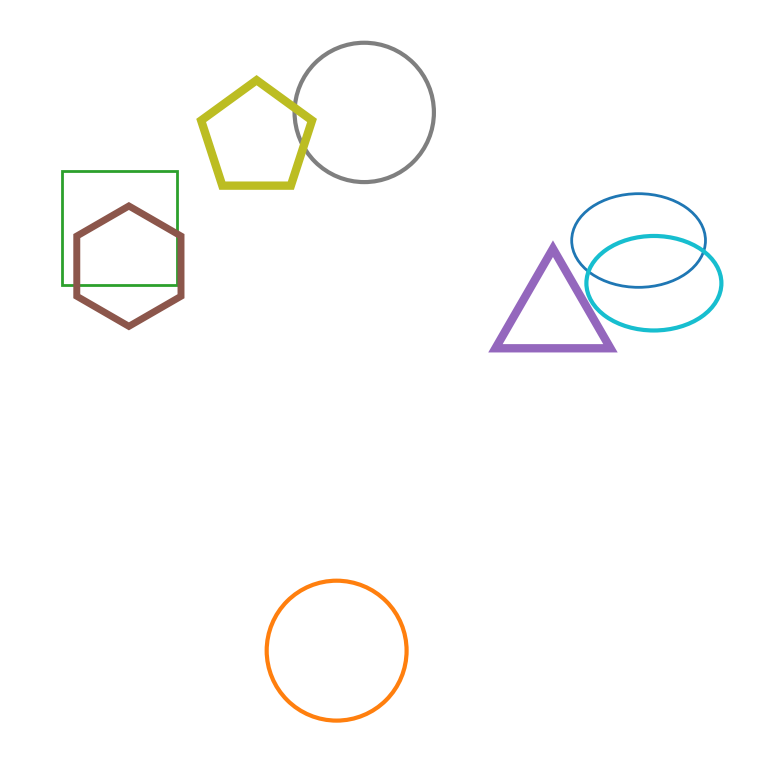[{"shape": "oval", "thickness": 1, "radius": 0.43, "center": [0.829, 0.688]}, {"shape": "circle", "thickness": 1.5, "radius": 0.45, "center": [0.437, 0.155]}, {"shape": "square", "thickness": 1, "radius": 0.37, "center": [0.155, 0.704]}, {"shape": "triangle", "thickness": 3, "radius": 0.43, "center": [0.718, 0.591]}, {"shape": "hexagon", "thickness": 2.5, "radius": 0.39, "center": [0.167, 0.654]}, {"shape": "circle", "thickness": 1.5, "radius": 0.45, "center": [0.473, 0.854]}, {"shape": "pentagon", "thickness": 3, "radius": 0.38, "center": [0.333, 0.82]}, {"shape": "oval", "thickness": 1.5, "radius": 0.44, "center": [0.849, 0.632]}]